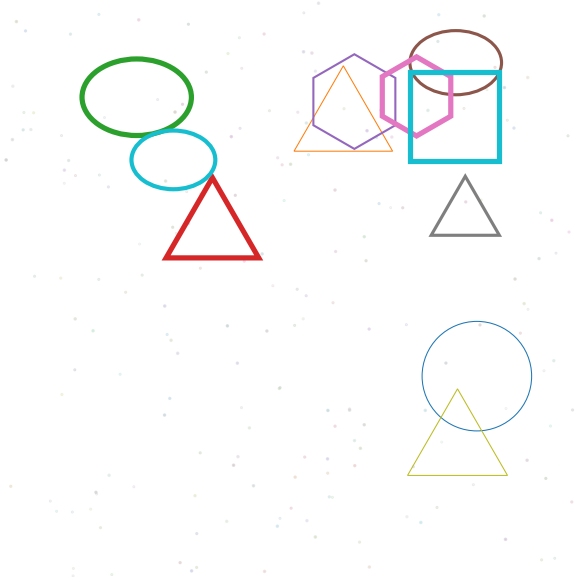[{"shape": "circle", "thickness": 0.5, "radius": 0.47, "center": [0.826, 0.348]}, {"shape": "triangle", "thickness": 0.5, "radius": 0.49, "center": [0.595, 0.787]}, {"shape": "oval", "thickness": 2.5, "radius": 0.47, "center": [0.237, 0.831]}, {"shape": "triangle", "thickness": 2.5, "radius": 0.46, "center": [0.368, 0.599]}, {"shape": "hexagon", "thickness": 1, "radius": 0.41, "center": [0.614, 0.823]}, {"shape": "oval", "thickness": 1.5, "radius": 0.4, "center": [0.789, 0.891]}, {"shape": "hexagon", "thickness": 2.5, "radius": 0.34, "center": [0.721, 0.832]}, {"shape": "triangle", "thickness": 1.5, "radius": 0.34, "center": [0.806, 0.626]}, {"shape": "triangle", "thickness": 0.5, "radius": 0.5, "center": [0.792, 0.226]}, {"shape": "oval", "thickness": 2, "radius": 0.36, "center": [0.3, 0.722]}, {"shape": "square", "thickness": 2.5, "radius": 0.39, "center": [0.787, 0.798]}]